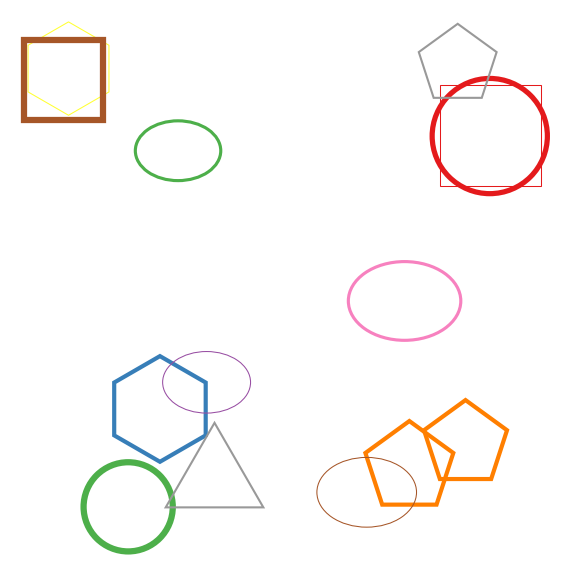[{"shape": "square", "thickness": 0.5, "radius": 0.44, "center": [0.85, 0.764]}, {"shape": "circle", "thickness": 2.5, "radius": 0.5, "center": [0.848, 0.764]}, {"shape": "hexagon", "thickness": 2, "radius": 0.46, "center": [0.277, 0.291]}, {"shape": "oval", "thickness": 1.5, "radius": 0.37, "center": [0.308, 0.738]}, {"shape": "circle", "thickness": 3, "radius": 0.39, "center": [0.222, 0.122]}, {"shape": "oval", "thickness": 0.5, "radius": 0.38, "center": [0.358, 0.337]}, {"shape": "pentagon", "thickness": 2, "radius": 0.38, "center": [0.806, 0.231]}, {"shape": "pentagon", "thickness": 2, "radius": 0.4, "center": [0.709, 0.19]}, {"shape": "hexagon", "thickness": 0.5, "radius": 0.4, "center": [0.119, 0.88]}, {"shape": "oval", "thickness": 0.5, "radius": 0.43, "center": [0.635, 0.147]}, {"shape": "square", "thickness": 3, "radius": 0.34, "center": [0.11, 0.86]}, {"shape": "oval", "thickness": 1.5, "radius": 0.49, "center": [0.701, 0.478]}, {"shape": "pentagon", "thickness": 1, "radius": 0.35, "center": [0.793, 0.887]}, {"shape": "triangle", "thickness": 1, "radius": 0.49, "center": [0.371, 0.169]}]